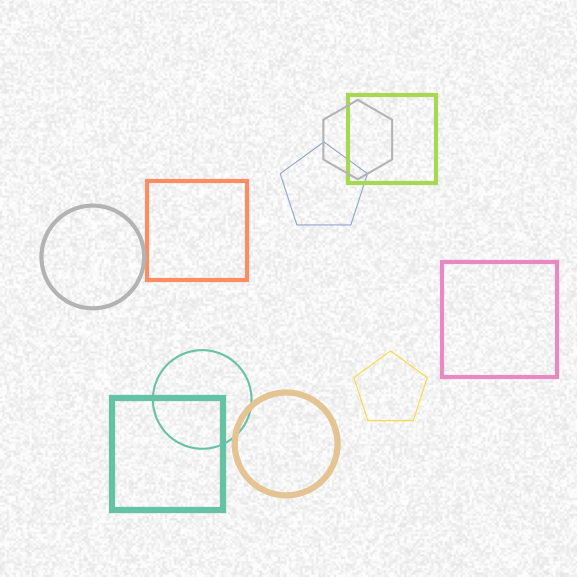[{"shape": "circle", "thickness": 1, "radius": 0.43, "center": [0.35, 0.307]}, {"shape": "square", "thickness": 3, "radius": 0.48, "center": [0.29, 0.213]}, {"shape": "square", "thickness": 2, "radius": 0.43, "center": [0.341, 0.6]}, {"shape": "pentagon", "thickness": 0.5, "radius": 0.4, "center": [0.561, 0.674]}, {"shape": "square", "thickness": 2, "radius": 0.5, "center": [0.865, 0.446]}, {"shape": "square", "thickness": 2, "radius": 0.38, "center": [0.679, 0.758]}, {"shape": "pentagon", "thickness": 0.5, "radius": 0.33, "center": [0.676, 0.325]}, {"shape": "circle", "thickness": 3, "radius": 0.45, "center": [0.496, 0.23]}, {"shape": "hexagon", "thickness": 1, "radius": 0.34, "center": [0.619, 0.757]}, {"shape": "circle", "thickness": 2, "radius": 0.44, "center": [0.161, 0.554]}]